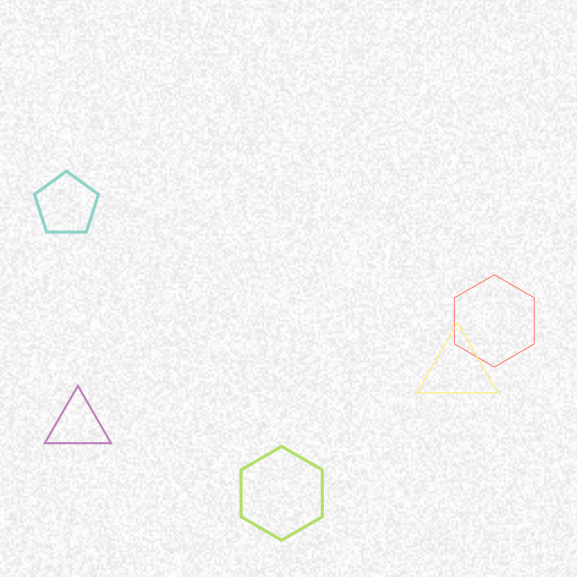[{"shape": "pentagon", "thickness": 1.5, "radius": 0.29, "center": [0.115, 0.644]}, {"shape": "hexagon", "thickness": 0.5, "radius": 0.4, "center": [0.856, 0.444]}, {"shape": "hexagon", "thickness": 1.5, "radius": 0.41, "center": [0.488, 0.145]}, {"shape": "triangle", "thickness": 1, "radius": 0.33, "center": [0.135, 0.265]}, {"shape": "triangle", "thickness": 0.5, "radius": 0.4, "center": [0.792, 0.359]}]